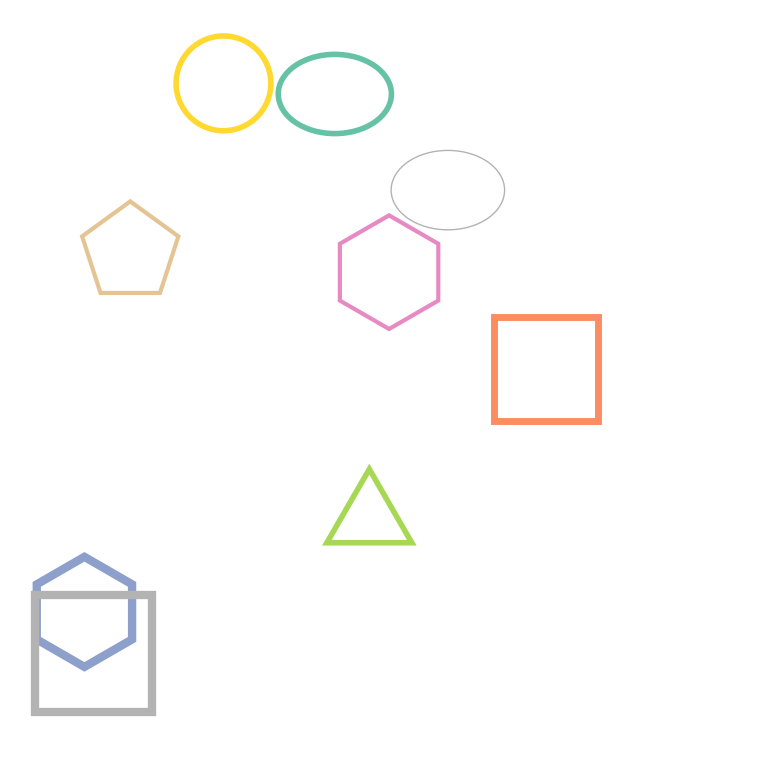[{"shape": "oval", "thickness": 2, "radius": 0.37, "center": [0.435, 0.878]}, {"shape": "square", "thickness": 2.5, "radius": 0.34, "center": [0.709, 0.521]}, {"shape": "hexagon", "thickness": 3, "radius": 0.36, "center": [0.11, 0.205]}, {"shape": "hexagon", "thickness": 1.5, "radius": 0.37, "center": [0.505, 0.647]}, {"shape": "triangle", "thickness": 2, "radius": 0.32, "center": [0.48, 0.327]}, {"shape": "circle", "thickness": 2, "radius": 0.31, "center": [0.29, 0.892]}, {"shape": "pentagon", "thickness": 1.5, "radius": 0.33, "center": [0.169, 0.673]}, {"shape": "oval", "thickness": 0.5, "radius": 0.37, "center": [0.582, 0.753]}, {"shape": "square", "thickness": 3, "radius": 0.38, "center": [0.122, 0.151]}]